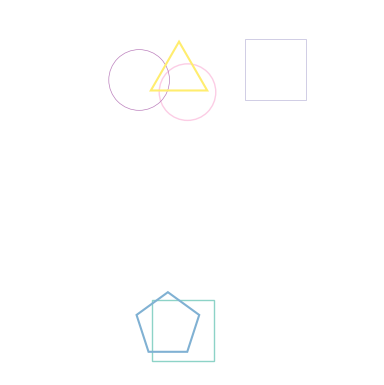[{"shape": "square", "thickness": 1, "radius": 0.4, "center": [0.475, 0.142]}, {"shape": "square", "thickness": 0.5, "radius": 0.39, "center": [0.716, 0.82]}, {"shape": "pentagon", "thickness": 1.5, "radius": 0.43, "center": [0.436, 0.155]}, {"shape": "circle", "thickness": 1, "radius": 0.37, "center": [0.487, 0.761]}, {"shape": "circle", "thickness": 0.5, "radius": 0.39, "center": [0.361, 0.792]}, {"shape": "triangle", "thickness": 1.5, "radius": 0.42, "center": [0.465, 0.807]}]